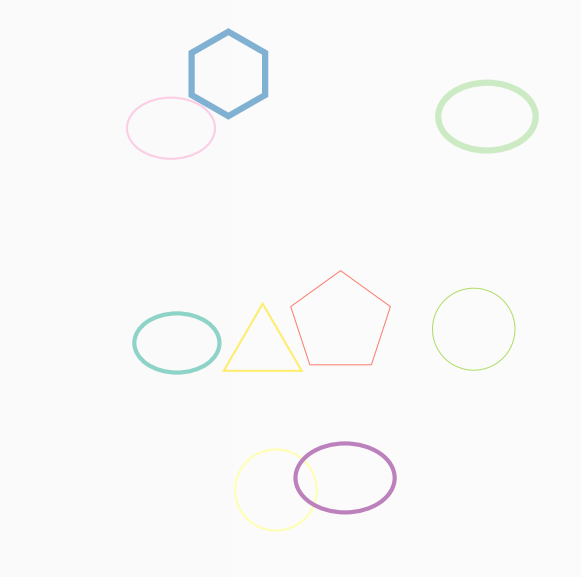[{"shape": "oval", "thickness": 2, "radius": 0.37, "center": [0.304, 0.405]}, {"shape": "circle", "thickness": 1, "radius": 0.35, "center": [0.475, 0.151]}, {"shape": "pentagon", "thickness": 0.5, "radius": 0.45, "center": [0.586, 0.44]}, {"shape": "hexagon", "thickness": 3, "radius": 0.37, "center": [0.393, 0.871]}, {"shape": "circle", "thickness": 0.5, "radius": 0.35, "center": [0.815, 0.429]}, {"shape": "oval", "thickness": 1, "radius": 0.38, "center": [0.294, 0.777]}, {"shape": "oval", "thickness": 2, "radius": 0.43, "center": [0.594, 0.172]}, {"shape": "oval", "thickness": 3, "radius": 0.42, "center": [0.838, 0.797]}, {"shape": "triangle", "thickness": 1, "radius": 0.39, "center": [0.452, 0.396]}]